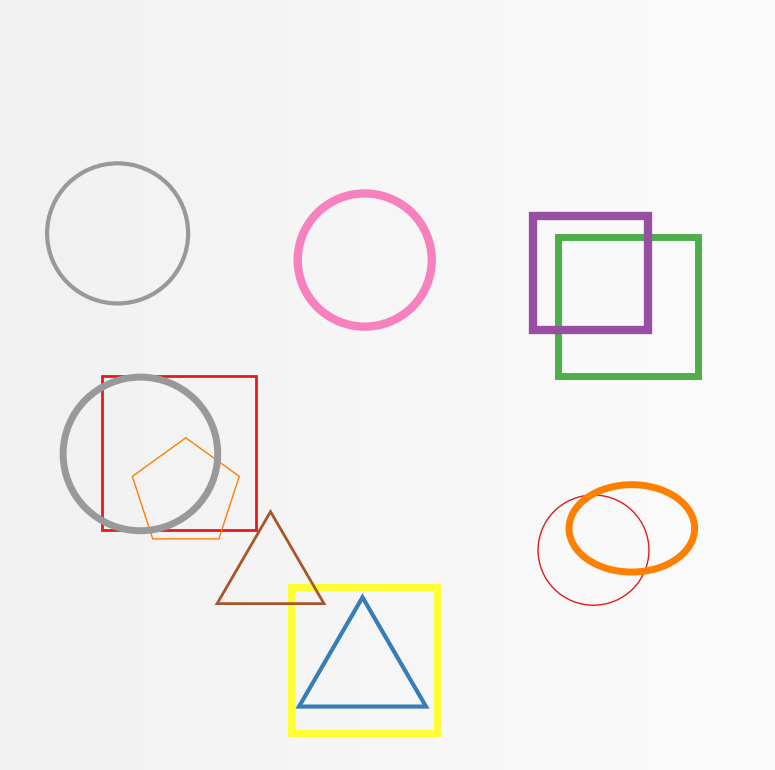[{"shape": "circle", "thickness": 0.5, "radius": 0.36, "center": [0.766, 0.286]}, {"shape": "square", "thickness": 1, "radius": 0.5, "center": [0.231, 0.411]}, {"shape": "triangle", "thickness": 1.5, "radius": 0.47, "center": [0.468, 0.13]}, {"shape": "square", "thickness": 2.5, "radius": 0.45, "center": [0.81, 0.602]}, {"shape": "square", "thickness": 3, "radius": 0.37, "center": [0.762, 0.646]}, {"shape": "oval", "thickness": 2.5, "radius": 0.41, "center": [0.815, 0.314]}, {"shape": "pentagon", "thickness": 0.5, "radius": 0.36, "center": [0.24, 0.359]}, {"shape": "square", "thickness": 2.5, "radius": 0.47, "center": [0.47, 0.143]}, {"shape": "triangle", "thickness": 1, "radius": 0.4, "center": [0.349, 0.256]}, {"shape": "circle", "thickness": 3, "radius": 0.43, "center": [0.471, 0.662]}, {"shape": "circle", "thickness": 1.5, "radius": 0.45, "center": [0.152, 0.697]}, {"shape": "circle", "thickness": 2.5, "radius": 0.5, "center": [0.181, 0.41]}]